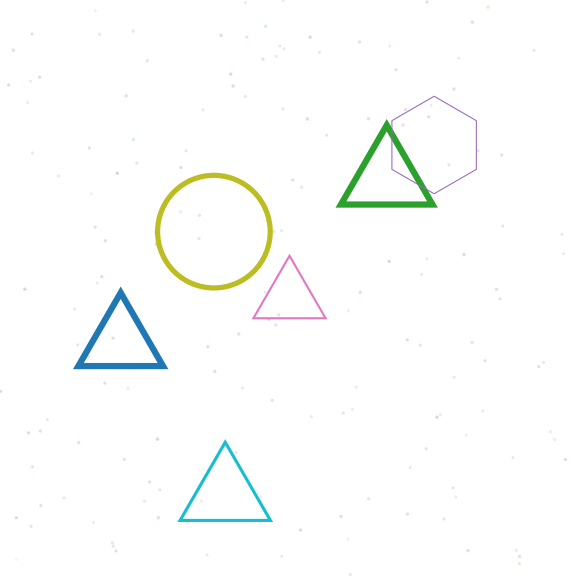[{"shape": "triangle", "thickness": 3, "radius": 0.42, "center": [0.209, 0.408]}, {"shape": "triangle", "thickness": 3, "radius": 0.46, "center": [0.67, 0.691]}, {"shape": "hexagon", "thickness": 0.5, "radius": 0.42, "center": [0.752, 0.748]}, {"shape": "triangle", "thickness": 1, "radius": 0.36, "center": [0.501, 0.484]}, {"shape": "circle", "thickness": 2.5, "radius": 0.49, "center": [0.37, 0.598]}, {"shape": "triangle", "thickness": 1.5, "radius": 0.45, "center": [0.39, 0.143]}]